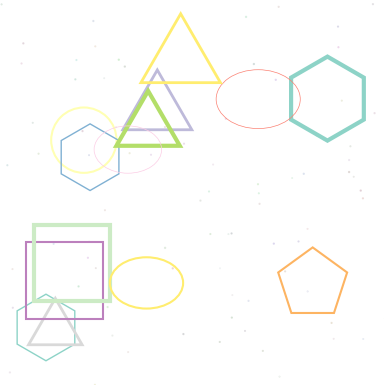[{"shape": "hexagon", "thickness": 1, "radius": 0.43, "center": [0.119, 0.149]}, {"shape": "hexagon", "thickness": 3, "radius": 0.55, "center": [0.851, 0.744]}, {"shape": "circle", "thickness": 1.5, "radius": 0.42, "center": [0.218, 0.636]}, {"shape": "triangle", "thickness": 2, "radius": 0.52, "center": [0.409, 0.715]}, {"shape": "oval", "thickness": 0.5, "radius": 0.55, "center": [0.671, 0.742]}, {"shape": "hexagon", "thickness": 1, "radius": 0.43, "center": [0.234, 0.592]}, {"shape": "pentagon", "thickness": 1.5, "radius": 0.47, "center": [0.812, 0.263]}, {"shape": "triangle", "thickness": 3, "radius": 0.48, "center": [0.385, 0.669]}, {"shape": "oval", "thickness": 0.5, "radius": 0.44, "center": [0.332, 0.612]}, {"shape": "triangle", "thickness": 2, "radius": 0.4, "center": [0.144, 0.145]}, {"shape": "square", "thickness": 1.5, "radius": 0.5, "center": [0.168, 0.271]}, {"shape": "square", "thickness": 3, "radius": 0.5, "center": [0.188, 0.317]}, {"shape": "triangle", "thickness": 2, "radius": 0.6, "center": [0.469, 0.845]}, {"shape": "oval", "thickness": 1.5, "radius": 0.48, "center": [0.381, 0.265]}]